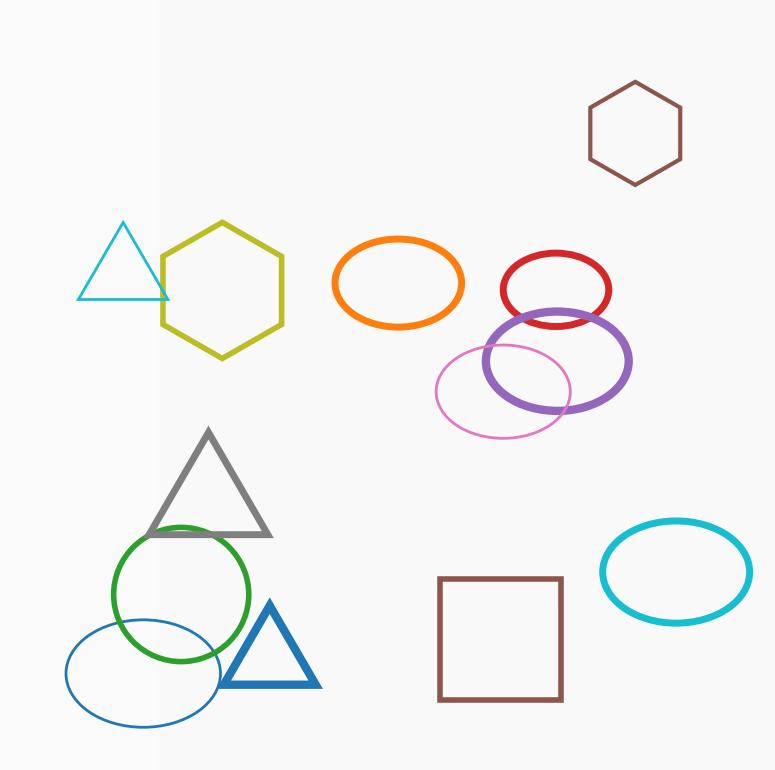[{"shape": "oval", "thickness": 1, "radius": 0.5, "center": [0.185, 0.125]}, {"shape": "triangle", "thickness": 3, "radius": 0.34, "center": [0.348, 0.145]}, {"shape": "oval", "thickness": 2.5, "radius": 0.41, "center": [0.514, 0.632]}, {"shape": "circle", "thickness": 2, "radius": 0.44, "center": [0.234, 0.228]}, {"shape": "oval", "thickness": 2.5, "radius": 0.34, "center": [0.717, 0.624]}, {"shape": "oval", "thickness": 3, "radius": 0.46, "center": [0.719, 0.531]}, {"shape": "hexagon", "thickness": 1.5, "radius": 0.33, "center": [0.82, 0.827]}, {"shape": "square", "thickness": 2, "radius": 0.39, "center": [0.646, 0.17]}, {"shape": "oval", "thickness": 1, "radius": 0.43, "center": [0.649, 0.491]}, {"shape": "triangle", "thickness": 2.5, "radius": 0.44, "center": [0.269, 0.35]}, {"shape": "hexagon", "thickness": 2, "radius": 0.44, "center": [0.287, 0.623]}, {"shape": "oval", "thickness": 2.5, "radius": 0.47, "center": [0.872, 0.257]}, {"shape": "triangle", "thickness": 1, "radius": 0.33, "center": [0.159, 0.644]}]